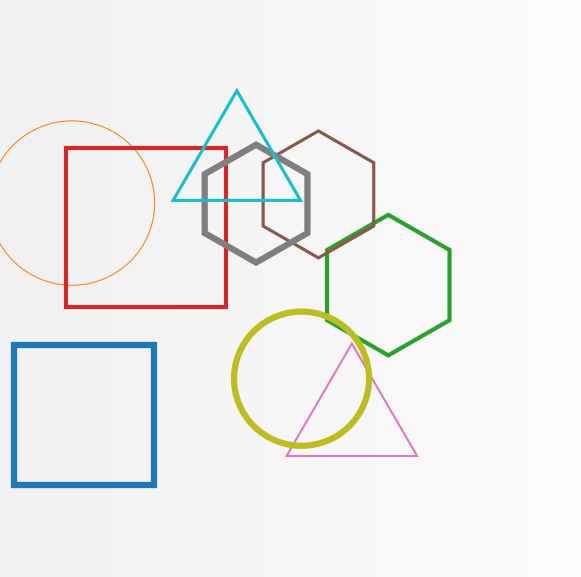[{"shape": "square", "thickness": 3, "radius": 0.6, "center": [0.145, 0.281]}, {"shape": "circle", "thickness": 0.5, "radius": 0.71, "center": [0.124, 0.648]}, {"shape": "hexagon", "thickness": 2, "radius": 0.61, "center": [0.668, 0.505]}, {"shape": "square", "thickness": 2, "radius": 0.69, "center": [0.252, 0.605]}, {"shape": "hexagon", "thickness": 1.5, "radius": 0.55, "center": [0.548, 0.662]}, {"shape": "triangle", "thickness": 1, "radius": 0.65, "center": [0.605, 0.274]}, {"shape": "hexagon", "thickness": 3, "radius": 0.51, "center": [0.441, 0.647]}, {"shape": "circle", "thickness": 3, "radius": 0.58, "center": [0.519, 0.343]}, {"shape": "triangle", "thickness": 1.5, "radius": 0.63, "center": [0.407, 0.715]}]